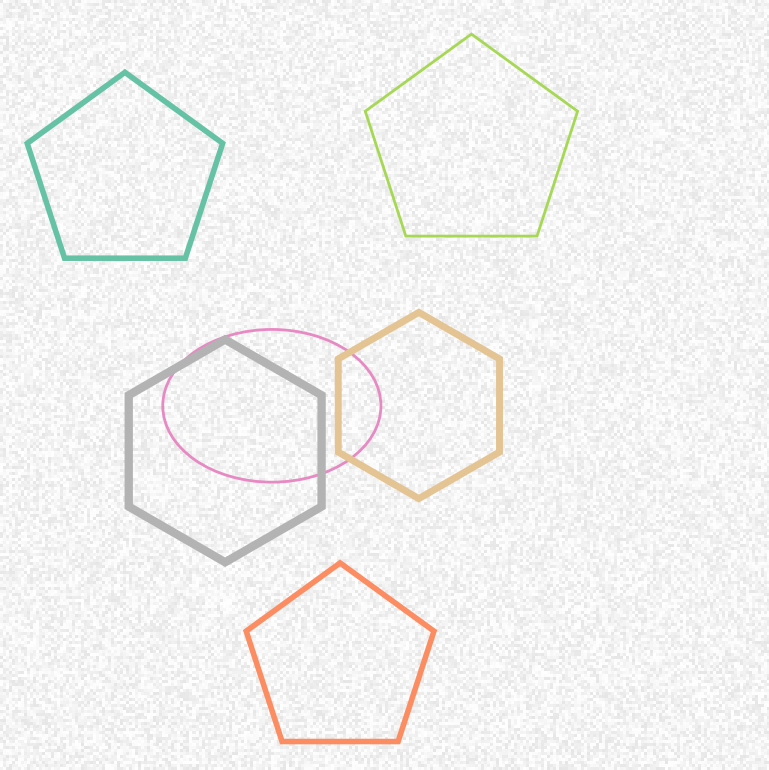[{"shape": "pentagon", "thickness": 2, "radius": 0.67, "center": [0.162, 0.773]}, {"shape": "pentagon", "thickness": 2, "radius": 0.64, "center": [0.442, 0.141]}, {"shape": "oval", "thickness": 1, "radius": 0.71, "center": [0.353, 0.473]}, {"shape": "pentagon", "thickness": 1, "radius": 0.73, "center": [0.612, 0.811]}, {"shape": "hexagon", "thickness": 2.5, "radius": 0.6, "center": [0.544, 0.473]}, {"shape": "hexagon", "thickness": 3, "radius": 0.72, "center": [0.292, 0.414]}]